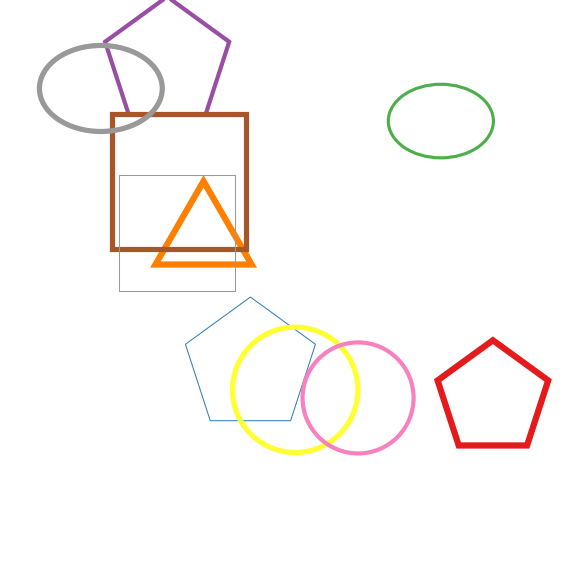[{"shape": "pentagon", "thickness": 3, "radius": 0.5, "center": [0.853, 0.309]}, {"shape": "pentagon", "thickness": 0.5, "radius": 0.59, "center": [0.434, 0.366]}, {"shape": "oval", "thickness": 1.5, "radius": 0.46, "center": [0.763, 0.79]}, {"shape": "pentagon", "thickness": 2, "radius": 0.56, "center": [0.289, 0.892]}, {"shape": "triangle", "thickness": 3, "radius": 0.48, "center": [0.352, 0.589]}, {"shape": "circle", "thickness": 2.5, "radius": 0.54, "center": [0.511, 0.324]}, {"shape": "square", "thickness": 2.5, "radius": 0.58, "center": [0.31, 0.685]}, {"shape": "circle", "thickness": 2, "radius": 0.48, "center": [0.62, 0.31]}, {"shape": "square", "thickness": 0.5, "radius": 0.5, "center": [0.306, 0.596]}, {"shape": "oval", "thickness": 2.5, "radius": 0.53, "center": [0.175, 0.846]}]